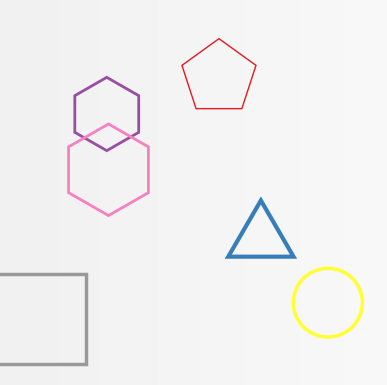[{"shape": "pentagon", "thickness": 1, "radius": 0.5, "center": [0.565, 0.799]}, {"shape": "triangle", "thickness": 3, "radius": 0.49, "center": [0.673, 0.382]}, {"shape": "hexagon", "thickness": 2, "radius": 0.48, "center": [0.276, 0.704]}, {"shape": "circle", "thickness": 2.5, "radius": 0.45, "center": [0.846, 0.214]}, {"shape": "hexagon", "thickness": 2, "radius": 0.59, "center": [0.28, 0.559]}, {"shape": "square", "thickness": 2.5, "radius": 0.58, "center": [0.106, 0.171]}]